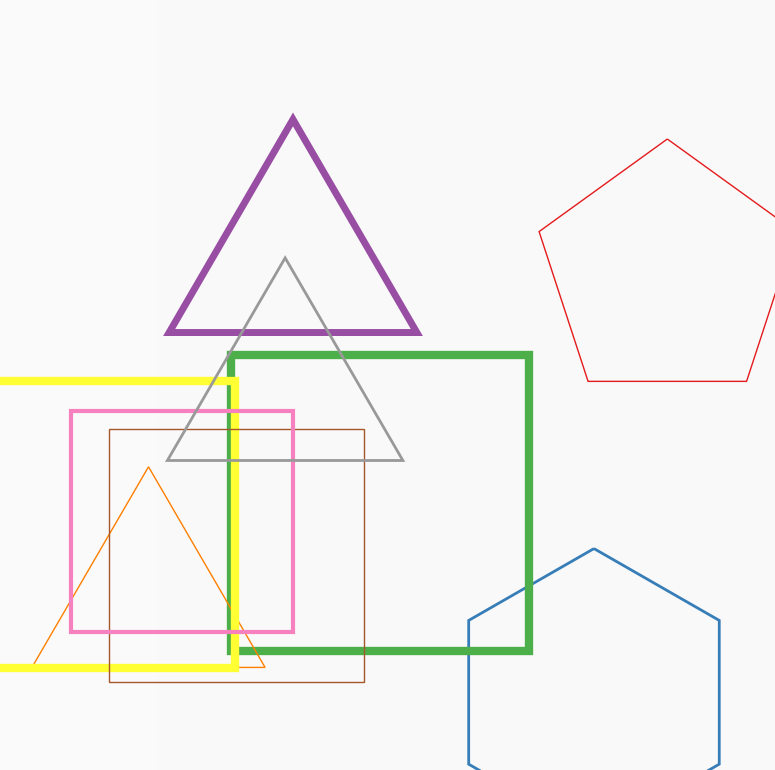[{"shape": "pentagon", "thickness": 0.5, "radius": 0.87, "center": [0.861, 0.645]}, {"shape": "hexagon", "thickness": 1, "radius": 0.93, "center": [0.766, 0.101]}, {"shape": "square", "thickness": 3, "radius": 0.96, "center": [0.49, 0.347]}, {"shape": "triangle", "thickness": 2.5, "radius": 0.92, "center": [0.378, 0.66]}, {"shape": "triangle", "thickness": 0.5, "radius": 0.87, "center": [0.192, 0.22]}, {"shape": "square", "thickness": 3, "radius": 0.93, "center": [0.116, 0.319]}, {"shape": "square", "thickness": 0.5, "radius": 0.82, "center": [0.305, 0.279]}, {"shape": "square", "thickness": 1.5, "radius": 0.72, "center": [0.235, 0.323]}, {"shape": "triangle", "thickness": 1, "radius": 0.88, "center": [0.368, 0.49]}]